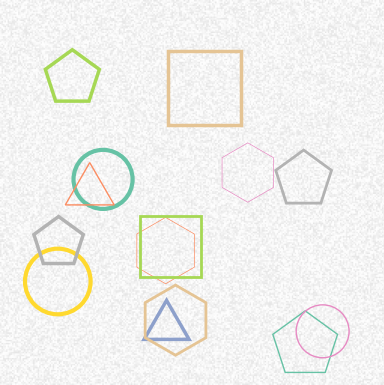[{"shape": "circle", "thickness": 3, "radius": 0.38, "center": [0.268, 0.534]}, {"shape": "pentagon", "thickness": 1, "radius": 0.44, "center": [0.793, 0.104]}, {"shape": "hexagon", "thickness": 0.5, "radius": 0.43, "center": [0.43, 0.349]}, {"shape": "triangle", "thickness": 1, "radius": 0.37, "center": [0.233, 0.504]}, {"shape": "triangle", "thickness": 2.5, "radius": 0.34, "center": [0.433, 0.152]}, {"shape": "hexagon", "thickness": 0.5, "radius": 0.39, "center": [0.644, 0.552]}, {"shape": "circle", "thickness": 1, "radius": 0.34, "center": [0.838, 0.139]}, {"shape": "pentagon", "thickness": 2.5, "radius": 0.37, "center": [0.188, 0.797]}, {"shape": "square", "thickness": 2, "radius": 0.39, "center": [0.443, 0.36]}, {"shape": "circle", "thickness": 3, "radius": 0.43, "center": [0.15, 0.269]}, {"shape": "square", "thickness": 2.5, "radius": 0.48, "center": [0.531, 0.771]}, {"shape": "hexagon", "thickness": 2, "radius": 0.46, "center": [0.456, 0.168]}, {"shape": "pentagon", "thickness": 2, "radius": 0.38, "center": [0.789, 0.534]}, {"shape": "pentagon", "thickness": 2.5, "radius": 0.34, "center": [0.152, 0.37]}]